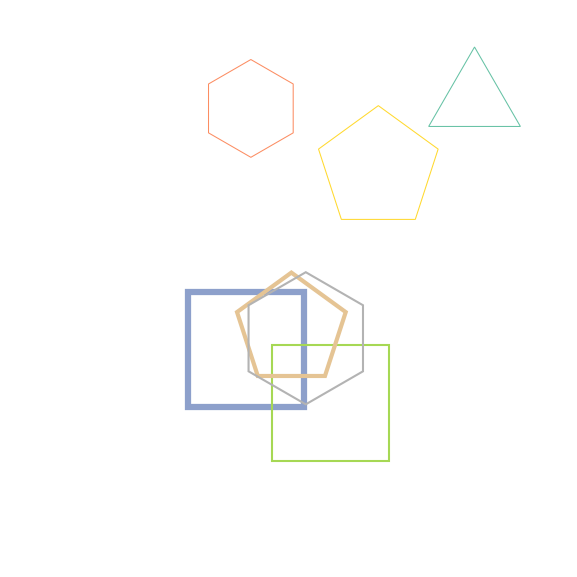[{"shape": "triangle", "thickness": 0.5, "radius": 0.46, "center": [0.822, 0.826]}, {"shape": "hexagon", "thickness": 0.5, "radius": 0.42, "center": [0.434, 0.811]}, {"shape": "square", "thickness": 3, "radius": 0.5, "center": [0.426, 0.394]}, {"shape": "square", "thickness": 1, "radius": 0.5, "center": [0.572, 0.301]}, {"shape": "pentagon", "thickness": 0.5, "radius": 0.54, "center": [0.655, 0.707]}, {"shape": "pentagon", "thickness": 2, "radius": 0.49, "center": [0.505, 0.428]}, {"shape": "hexagon", "thickness": 1, "radius": 0.57, "center": [0.529, 0.413]}]